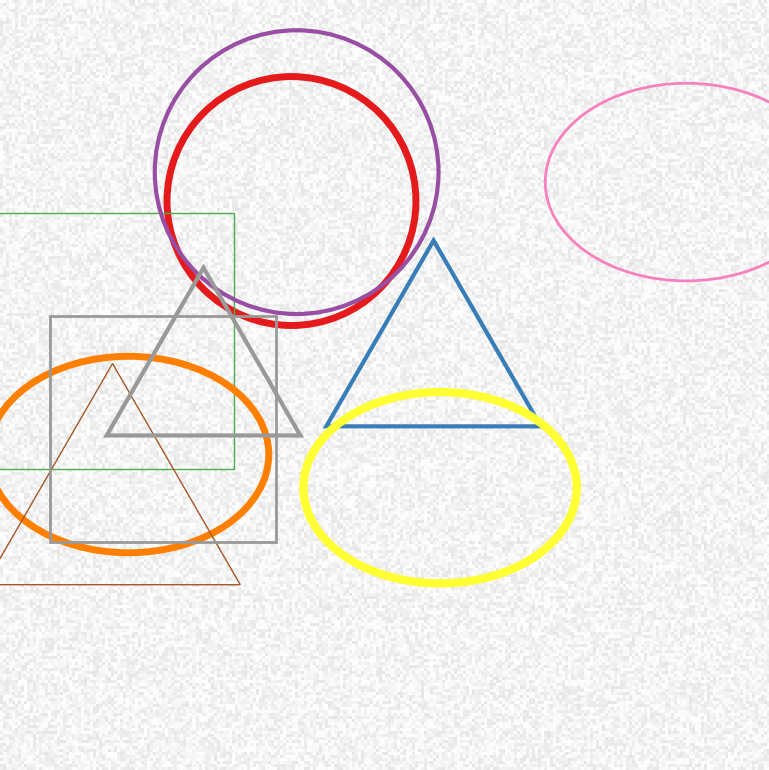[{"shape": "circle", "thickness": 2.5, "radius": 0.81, "center": [0.379, 0.739]}, {"shape": "triangle", "thickness": 1.5, "radius": 0.8, "center": [0.563, 0.527]}, {"shape": "square", "thickness": 0.5, "radius": 0.83, "center": [0.138, 0.557]}, {"shape": "circle", "thickness": 1.5, "radius": 0.92, "center": [0.385, 0.776]}, {"shape": "oval", "thickness": 2.5, "radius": 0.91, "center": [0.167, 0.41]}, {"shape": "oval", "thickness": 3, "radius": 0.89, "center": [0.572, 0.367]}, {"shape": "triangle", "thickness": 0.5, "radius": 0.96, "center": [0.146, 0.336]}, {"shape": "oval", "thickness": 1, "radius": 0.92, "center": [0.891, 0.764]}, {"shape": "square", "thickness": 1, "radius": 0.74, "center": [0.212, 0.443]}, {"shape": "triangle", "thickness": 1.5, "radius": 0.73, "center": [0.264, 0.507]}]